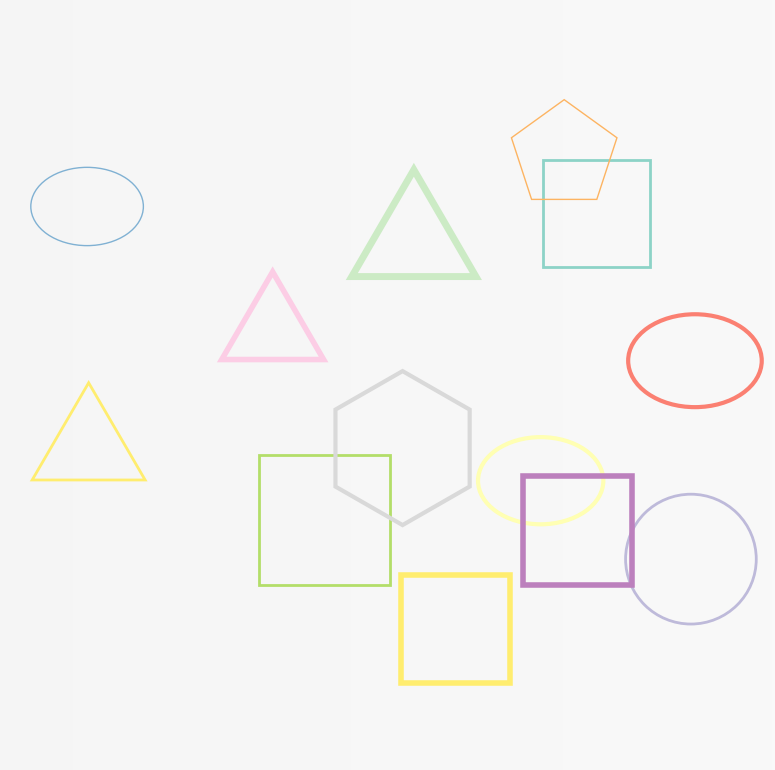[{"shape": "square", "thickness": 1, "radius": 0.34, "center": [0.77, 0.723]}, {"shape": "oval", "thickness": 1.5, "radius": 0.4, "center": [0.698, 0.376]}, {"shape": "circle", "thickness": 1, "radius": 0.42, "center": [0.892, 0.274]}, {"shape": "oval", "thickness": 1.5, "radius": 0.43, "center": [0.897, 0.532]}, {"shape": "oval", "thickness": 0.5, "radius": 0.36, "center": [0.112, 0.732]}, {"shape": "pentagon", "thickness": 0.5, "radius": 0.36, "center": [0.728, 0.799]}, {"shape": "square", "thickness": 1, "radius": 0.42, "center": [0.418, 0.324]}, {"shape": "triangle", "thickness": 2, "radius": 0.38, "center": [0.352, 0.571]}, {"shape": "hexagon", "thickness": 1.5, "radius": 0.5, "center": [0.519, 0.418]}, {"shape": "square", "thickness": 2, "radius": 0.35, "center": [0.745, 0.311]}, {"shape": "triangle", "thickness": 2.5, "radius": 0.46, "center": [0.534, 0.687]}, {"shape": "square", "thickness": 2, "radius": 0.35, "center": [0.587, 0.183]}, {"shape": "triangle", "thickness": 1, "radius": 0.42, "center": [0.114, 0.419]}]